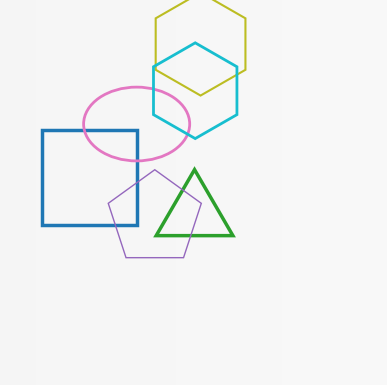[{"shape": "square", "thickness": 2.5, "radius": 0.62, "center": [0.231, 0.539]}, {"shape": "triangle", "thickness": 2.5, "radius": 0.57, "center": [0.502, 0.445]}, {"shape": "pentagon", "thickness": 1, "radius": 0.63, "center": [0.399, 0.433]}, {"shape": "oval", "thickness": 2, "radius": 0.68, "center": [0.353, 0.678]}, {"shape": "hexagon", "thickness": 1.5, "radius": 0.67, "center": [0.518, 0.886]}, {"shape": "hexagon", "thickness": 2, "radius": 0.62, "center": [0.504, 0.764]}]